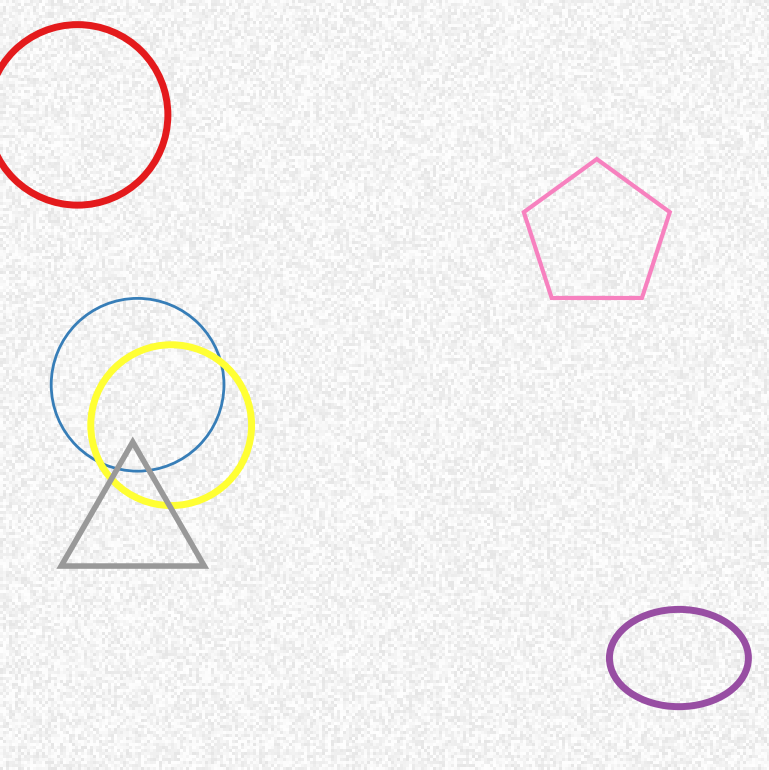[{"shape": "circle", "thickness": 2.5, "radius": 0.59, "center": [0.101, 0.851]}, {"shape": "circle", "thickness": 1, "radius": 0.56, "center": [0.179, 0.5]}, {"shape": "oval", "thickness": 2.5, "radius": 0.45, "center": [0.882, 0.145]}, {"shape": "circle", "thickness": 2.5, "radius": 0.52, "center": [0.222, 0.448]}, {"shape": "pentagon", "thickness": 1.5, "radius": 0.5, "center": [0.775, 0.694]}, {"shape": "triangle", "thickness": 2, "radius": 0.54, "center": [0.172, 0.319]}]